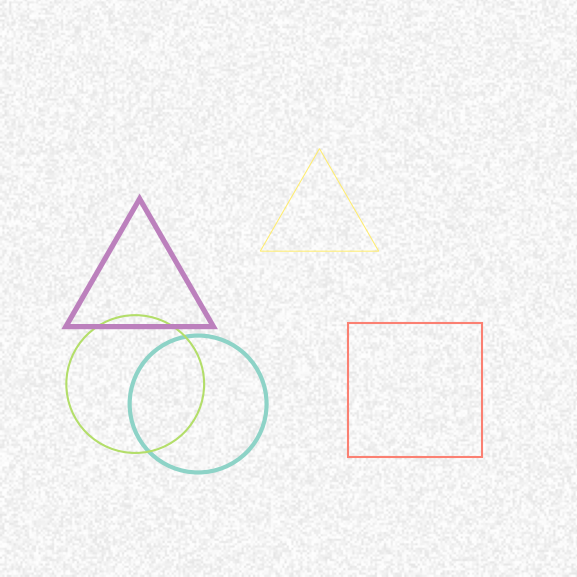[{"shape": "circle", "thickness": 2, "radius": 0.59, "center": [0.343, 0.3]}, {"shape": "square", "thickness": 1, "radius": 0.58, "center": [0.719, 0.324]}, {"shape": "circle", "thickness": 1, "radius": 0.6, "center": [0.234, 0.334]}, {"shape": "triangle", "thickness": 2.5, "radius": 0.74, "center": [0.242, 0.507]}, {"shape": "triangle", "thickness": 0.5, "radius": 0.59, "center": [0.553, 0.623]}]